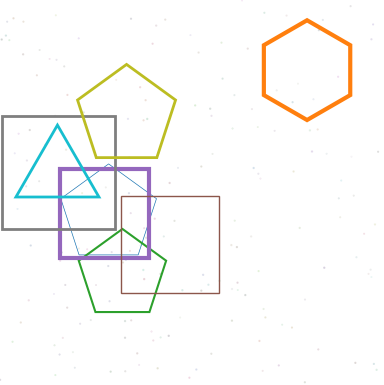[{"shape": "pentagon", "thickness": 0.5, "radius": 0.65, "center": [0.282, 0.444]}, {"shape": "hexagon", "thickness": 3, "radius": 0.65, "center": [0.798, 0.818]}, {"shape": "pentagon", "thickness": 1.5, "radius": 0.6, "center": [0.318, 0.286]}, {"shape": "square", "thickness": 3, "radius": 0.58, "center": [0.271, 0.446]}, {"shape": "square", "thickness": 1, "radius": 0.64, "center": [0.442, 0.365]}, {"shape": "square", "thickness": 2, "radius": 0.74, "center": [0.152, 0.552]}, {"shape": "pentagon", "thickness": 2, "radius": 0.67, "center": [0.329, 0.699]}, {"shape": "triangle", "thickness": 2, "radius": 0.62, "center": [0.149, 0.551]}]